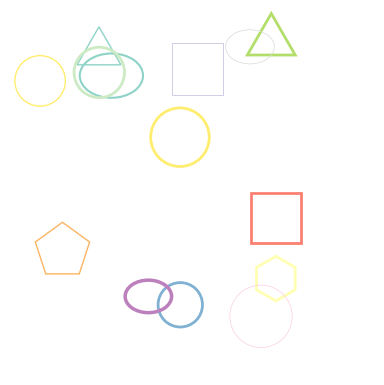[{"shape": "oval", "thickness": 1.5, "radius": 0.41, "center": [0.289, 0.804]}, {"shape": "triangle", "thickness": 1, "radius": 0.33, "center": [0.257, 0.865]}, {"shape": "hexagon", "thickness": 2, "radius": 0.29, "center": [0.717, 0.276]}, {"shape": "square", "thickness": 0.5, "radius": 0.34, "center": [0.513, 0.821]}, {"shape": "square", "thickness": 2, "radius": 0.32, "center": [0.716, 0.434]}, {"shape": "circle", "thickness": 2, "radius": 0.29, "center": [0.468, 0.208]}, {"shape": "pentagon", "thickness": 1, "radius": 0.37, "center": [0.162, 0.349]}, {"shape": "triangle", "thickness": 2, "radius": 0.36, "center": [0.705, 0.893]}, {"shape": "circle", "thickness": 0.5, "radius": 0.41, "center": [0.678, 0.178]}, {"shape": "oval", "thickness": 0.5, "radius": 0.32, "center": [0.649, 0.878]}, {"shape": "oval", "thickness": 2.5, "radius": 0.3, "center": [0.385, 0.23]}, {"shape": "circle", "thickness": 2, "radius": 0.33, "center": [0.258, 0.812]}, {"shape": "circle", "thickness": 1, "radius": 0.33, "center": [0.104, 0.79]}, {"shape": "circle", "thickness": 2, "radius": 0.38, "center": [0.467, 0.644]}]